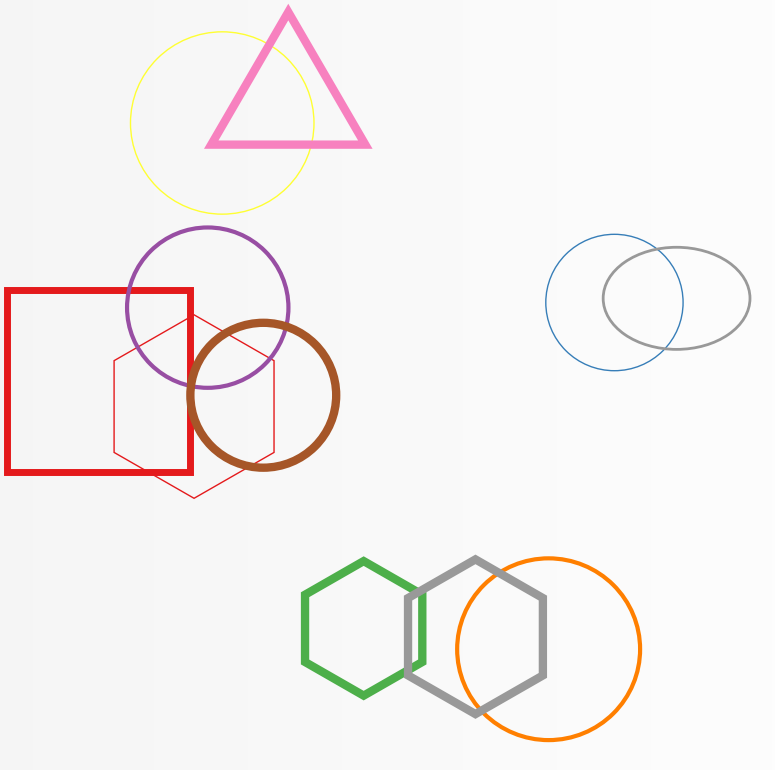[{"shape": "hexagon", "thickness": 0.5, "radius": 0.6, "center": [0.25, 0.472]}, {"shape": "square", "thickness": 2.5, "radius": 0.59, "center": [0.127, 0.505]}, {"shape": "circle", "thickness": 0.5, "radius": 0.44, "center": [0.793, 0.607]}, {"shape": "hexagon", "thickness": 3, "radius": 0.44, "center": [0.469, 0.184]}, {"shape": "circle", "thickness": 1.5, "radius": 0.52, "center": [0.268, 0.6]}, {"shape": "circle", "thickness": 1.5, "radius": 0.59, "center": [0.708, 0.157]}, {"shape": "circle", "thickness": 0.5, "radius": 0.59, "center": [0.287, 0.84]}, {"shape": "circle", "thickness": 3, "radius": 0.47, "center": [0.34, 0.487]}, {"shape": "triangle", "thickness": 3, "radius": 0.57, "center": [0.372, 0.87]}, {"shape": "oval", "thickness": 1, "radius": 0.47, "center": [0.873, 0.613]}, {"shape": "hexagon", "thickness": 3, "radius": 0.5, "center": [0.614, 0.173]}]